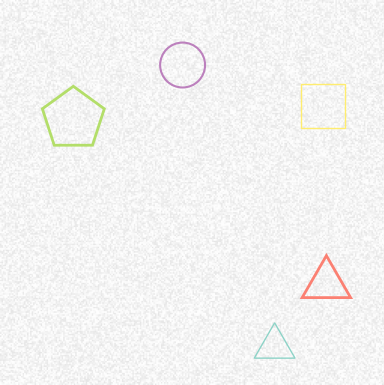[{"shape": "triangle", "thickness": 1, "radius": 0.31, "center": [0.713, 0.1]}, {"shape": "triangle", "thickness": 2, "radius": 0.36, "center": [0.848, 0.263]}, {"shape": "pentagon", "thickness": 2, "radius": 0.42, "center": [0.19, 0.691]}, {"shape": "circle", "thickness": 1.5, "radius": 0.29, "center": [0.474, 0.831]}, {"shape": "square", "thickness": 1, "radius": 0.29, "center": [0.839, 0.724]}]